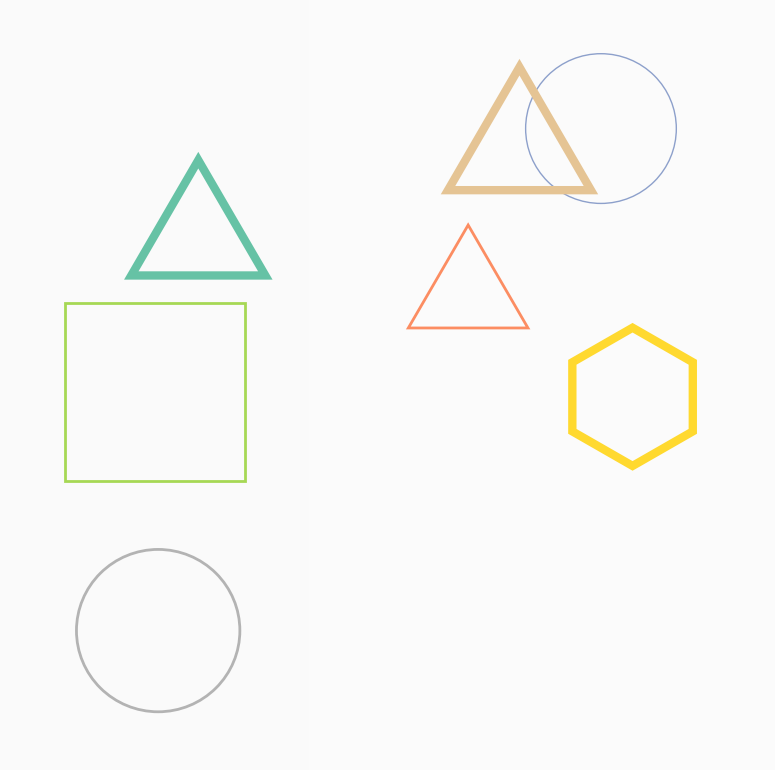[{"shape": "triangle", "thickness": 3, "radius": 0.5, "center": [0.256, 0.692]}, {"shape": "triangle", "thickness": 1, "radius": 0.45, "center": [0.604, 0.619]}, {"shape": "circle", "thickness": 0.5, "radius": 0.49, "center": [0.775, 0.833]}, {"shape": "square", "thickness": 1, "radius": 0.58, "center": [0.2, 0.491]}, {"shape": "hexagon", "thickness": 3, "radius": 0.45, "center": [0.816, 0.485]}, {"shape": "triangle", "thickness": 3, "radius": 0.53, "center": [0.67, 0.806]}, {"shape": "circle", "thickness": 1, "radius": 0.53, "center": [0.204, 0.181]}]